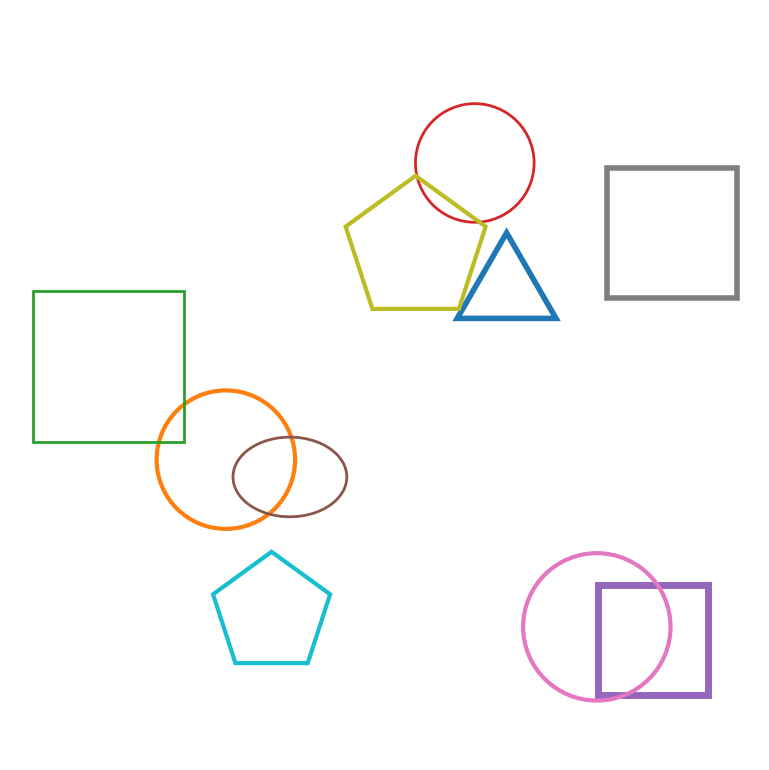[{"shape": "triangle", "thickness": 2, "radius": 0.37, "center": [0.658, 0.624]}, {"shape": "circle", "thickness": 1.5, "radius": 0.45, "center": [0.293, 0.403]}, {"shape": "square", "thickness": 1, "radius": 0.49, "center": [0.141, 0.524]}, {"shape": "circle", "thickness": 1, "radius": 0.39, "center": [0.617, 0.788]}, {"shape": "square", "thickness": 2.5, "radius": 0.36, "center": [0.848, 0.169]}, {"shape": "oval", "thickness": 1, "radius": 0.37, "center": [0.376, 0.381]}, {"shape": "circle", "thickness": 1.5, "radius": 0.48, "center": [0.775, 0.186]}, {"shape": "square", "thickness": 2, "radius": 0.42, "center": [0.873, 0.698]}, {"shape": "pentagon", "thickness": 1.5, "radius": 0.48, "center": [0.54, 0.676]}, {"shape": "pentagon", "thickness": 1.5, "radius": 0.4, "center": [0.353, 0.203]}]